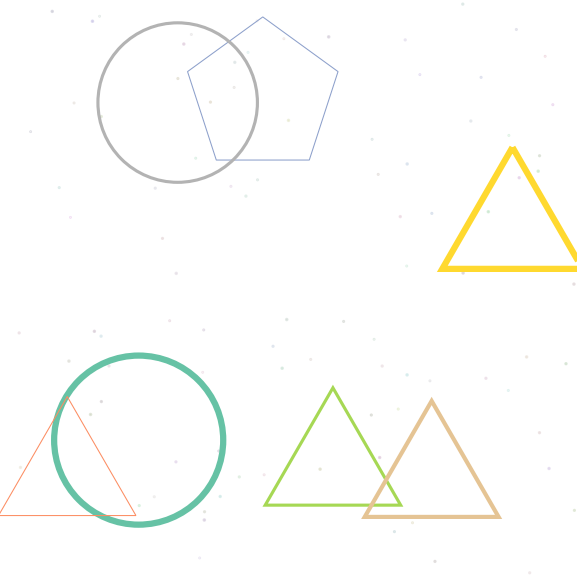[{"shape": "circle", "thickness": 3, "radius": 0.73, "center": [0.24, 0.237]}, {"shape": "triangle", "thickness": 0.5, "radius": 0.69, "center": [0.116, 0.175]}, {"shape": "pentagon", "thickness": 0.5, "radius": 0.68, "center": [0.455, 0.833]}, {"shape": "triangle", "thickness": 1.5, "radius": 0.68, "center": [0.577, 0.192]}, {"shape": "triangle", "thickness": 3, "radius": 0.7, "center": [0.887, 0.604]}, {"shape": "triangle", "thickness": 2, "radius": 0.67, "center": [0.747, 0.171]}, {"shape": "circle", "thickness": 1.5, "radius": 0.69, "center": [0.308, 0.822]}]